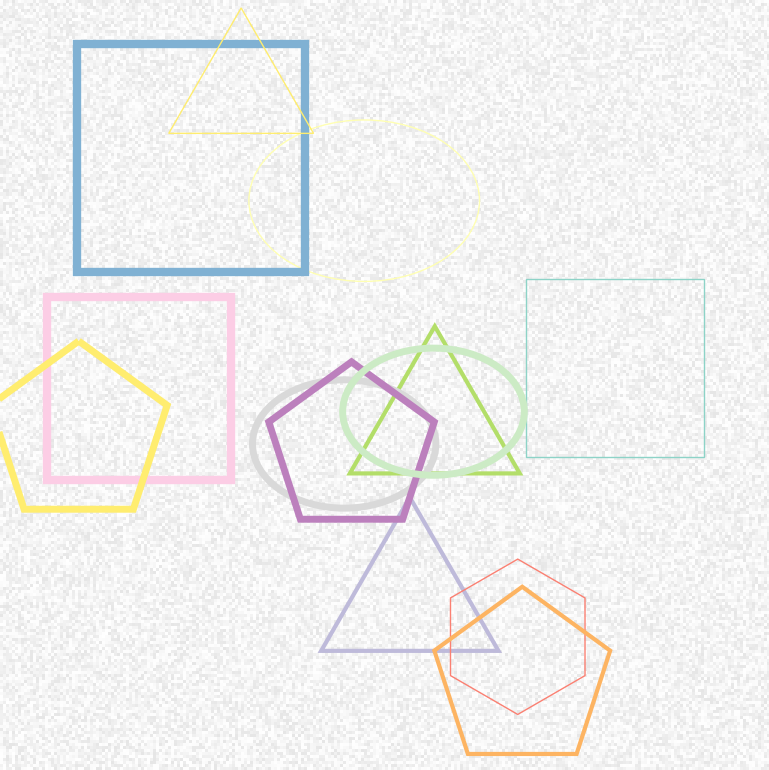[{"shape": "square", "thickness": 0.5, "radius": 0.58, "center": [0.799, 0.522]}, {"shape": "oval", "thickness": 0.5, "radius": 0.75, "center": [0.473, 0.739]}, {"shape": "triangle", "thickness": 1.5, "radius": 0.66, "center": [0.532, 0.221]}, {"shape": "hexagon", "thickness": 0.5, "radius": 0.5, "center": [0.672, 0.173]}, {"shape": "square", "thickness": 3, "radius": 0.74, "center": [0.248, 0.795]}, {"shape": "pentagon", "thickness": 1.5, "radius": 0.6, "center": [0.678, 0.118]}, {"shape": "triangle", "thickness": 1.5, "radius": 0.64, "center": [0.565, 0.449]}, {"shape": "square", "thickness": 3, "radius": 0.6, "center": [0.181, 0.496]}, {"shape": "oval", "thickness": 2.5, "radius": 0.6, "center": [0.447, 0.423]}, {"shape": "pentagon", "thickness": 2.5, "radius": 0.56, "center": [0.457, 0.417]}, {"shape": "oval", "thickness": 2.5, "radius": 0.59, "center": [0.563, 0.465]}, {"shape": "triangle", "thickness": 0.5, "radius": 0.54, "center": [0.313, 0.881]}, {"shape": "pentagon", "thickness": 2.5, "radius": 0.6, "center": [0.102, 0.436]}]